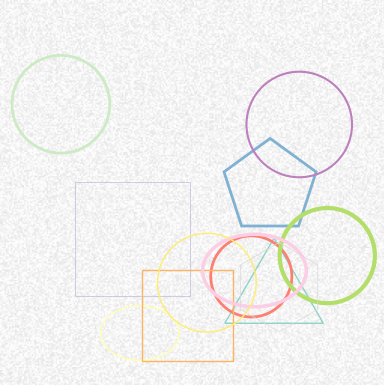[{"shape": "triangle", "thickness": 1, "radius": 0.74, "center": [0.712, 0.234]}, {"shape": "oval", "thickness": 1, "radius": 0.51, "center": [0.363, 0.135]}, {"shape": "square", "thickness": 0.5, "radius": 0.74, "center": [0.345, 0.38]}, {"shape": "circle", "thickness": 2, "radius": 0.53, "center": [0.653, 0.282]}, {"shape": "pentagon", "thickness": 2, "radius": 0.63, "center": [0.701, 0.515]}, {"shape": "square", "thickness": 1, "radius": 0.59, "center": [0.486, 0.18]}, {"shape": "circle", "thickness": 3, "radius": 0.62, "center": [0.85, 0.336]}, {"shape": "oval", "thickness": 2.5, "radius": 0.67, "center": [0.661, 0.297]}, {"shape": "hexagon", "thickness": 0.5, "radius": 0.58, "center": [0.725, 0.254]}, {"shape": "circle", "thickness": 1.5, "radius": 0.69, "center": [0.777, 0.677]}, {"shape": "circle", "thickness": 2, "radius": 0.63, "center": [0.158, 0.729]}, {"shape": "circle", "thickness": 1, "radius": 0.64, "center": [0.537, 0.266]}]